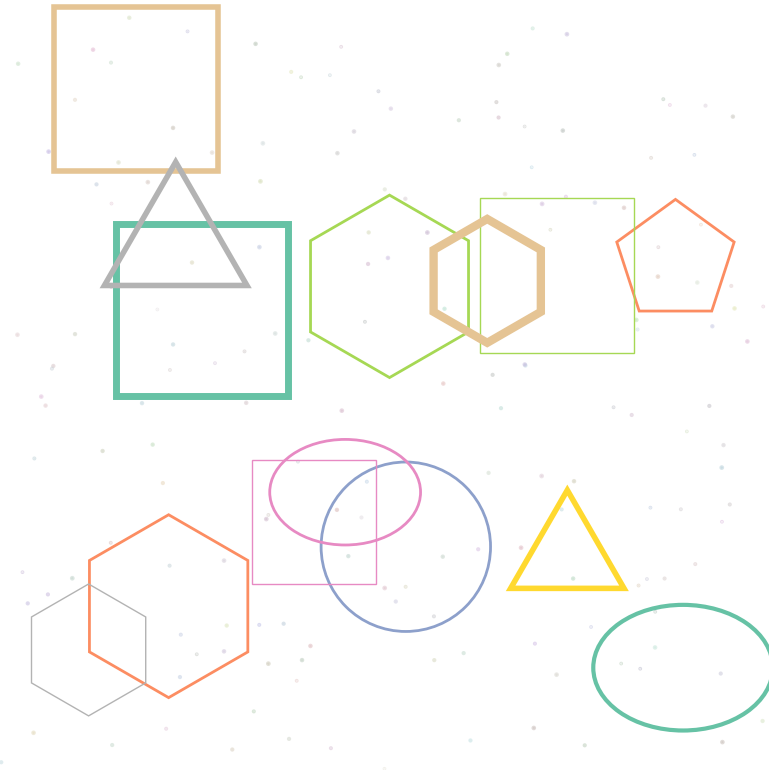[{"shape": "oval", "thickness": 1.5, "radius": 0.58, "center": [0.887, 0.133]}, {"shape": "square", "thickness": 2.5, "radius": 0.56, "center": [0.263, 0.597]}, {"shape": "hexagon", "thickness": 1, "radius": 0.59, "center": [0.219, 0.213]}, {"shape": "pentagon", "thickness": 1, "radius": 0.4, "center": [0.877, 0.661]}, {"shape": "circle", "thickness": 1, "radius": 0.55, "center": [0.527, 0.29]}, {"shape": "square", "thickness": 0.5, "radius": 0.4, "center": [0.407, 0.322]}, {"shape": "oval", "thickness": 1, "radius": 0.49, "center": [0.448, 0.361]}, {"shape": "hexagon", "thickness": 1, "radius": 0.59, "center": [0.506, 0.628]}, {"shape": "square", "thickness": 0.5, "radius": 0.5, "center": [0.724, 0.642]}, {"shape": "triangle", "thickness": 2, "radius": 0.43, "center": [0.737, 0.278]}, {"shape": "square", "thickness": 2, "radius": 0.53, "center": [0.176, 0.884]}, {"shape": "hexagon", "thickness": 3, "radius": 0.4, "center": [0.633, 0.635]}, {"shape": "hexagon", "thickness": 0.5, "radius": 0.43, "center": [0.115, 0.156]}, {"shape": "triangle", "thickness": 2, "radius": 0.53, "center": [0.228, 0.683]}]